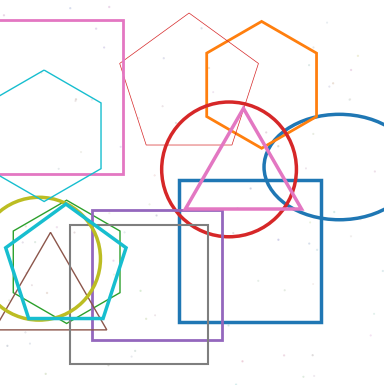[{"shape": "oval", "thickness": 2.5, "radius": 0.98, "center": [0.881, 0.566]}, {"shape": "square", "thickness": 2.5, "radius": 0.92, "center": [0.649, 0.349]}, {"shape": "hexagon", "thickness": 2, "radius": 0.82, "center": [0.68, 0.78]}, {"shape": "hexagon", "thickness": 1, "radius": 0.8, "center": [0.173, 0.32]}, {"shape": "pentagon", "thickness": 0.5, "radius": 0.95, "center": [0.491, 0.777]}, {"shape": "circle", "thickness": 2.5, "radius": 0.88, "center": [0.595, 0.56]}, {"shape": "square", "thickness": 2, "radius": 0.84, "center": [0.407, 0.287]}, {"shape": "triangle", "thickness": 1, "radius": 0.84, "center": [0.131, 0.228]}, {"shape": "triangle", "thickness": 2.5, "radius": 0.87, "center": [0.632, 0.544]}, {"shape": "square", "thickness": 2, "radius": 1.0, "center": [0.121, 0.747]}, {"shape": "square", "thickness": 1.5, "radius": 0.9, "center": [0.361, 0.235]}, {"shape": "circle", "thickness": 2.5, "radius": 0.8, "center": [0.101, 0.328]}, {"shape": "hexagon", "thickness": 1, "radius": 0.85, "center": [0.115, 0.647]}, {"shape": "pentagon", "thickness": 2.5, "radius": 0.82, "center": [0.171, 0.306]}]